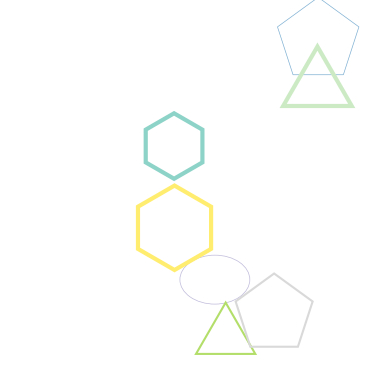[{"shape": "hexagon", "thickness": 3, "radius": 0.43, "center": [0.452, 0.621]}, {"shape": "oval", "thickness": 0.5, "radius": 0.45, "center": [0.558, 0.274]}, {"shape": "pentagon", "thickness": 0.5, "radius": 0.56, "center": [0.826, 0.896]}, {"shape": "triangle", "thickness": 1.5, "radius": 0.44, "center": [0.586, 0.125]}, {"shape": "pentagon", "thickness": 1.5, "radius": 0.53, "center": [0.712, 0.184]}, {"shape": "triangle", "thickness": 3, "radius": 0.51, "center": [0.825, 0.776]}, {"shape": "hexagon", "thickness": 3, "radius": 0.55, "center": [0.453, 0.408]}]